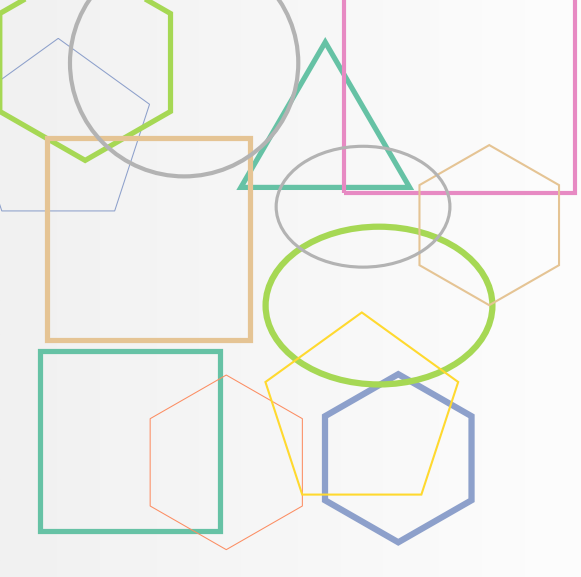[{"shape": "triangle", "thickness": 2.5, "radius": 0.84, "center": [0.56, 0.758]}, {"shape": "square", "thickness": 2.5, "radius": 0.78, "center": [0.224, 0.236]}, {"shape": "hexagon", "thickness": 0.5, "radius": 0.76, "center": [0.389, 0.199]}, {"shape": "pentagon", "thickness": 0.5, "radius": 0.83, "center": [0.1, 0.768]}, {"shape": "hexagon", "thickness": 3, "radius": 0.73, "center": [0.685, 0.206]}, {"shape": "square", "thickness": 2, "radius": 1.0, "center": [0.79, 0.863]}, {"shape": "oval", "thickness": 3, "radius": 0.98, "center": [0.652, 0.47]}, {"shape": "hexagon", "thickness": 2.5, "radius": 0.85, "center": [0.147, 0.891]}, {"shape": "pentagon", "thickness": 1, "radius": 0.87, "center": [0.622, 0.284]}, {"shape": "square", "thickness": 2.5, "radius": 0.88, "center": [0.255, 0.585]}, {"shape": "hexagon", "thickness": 1, "radius": 0.69, "center": [0.842, 0.609]}, {"shape": "circle", "thickness": 2, "radius": 0.98, "center": [0.317, 0.89]}, {"shape": "oval", "thickness": 1.5, "radius": 0.75, "center": [0.625, 0.641]}]